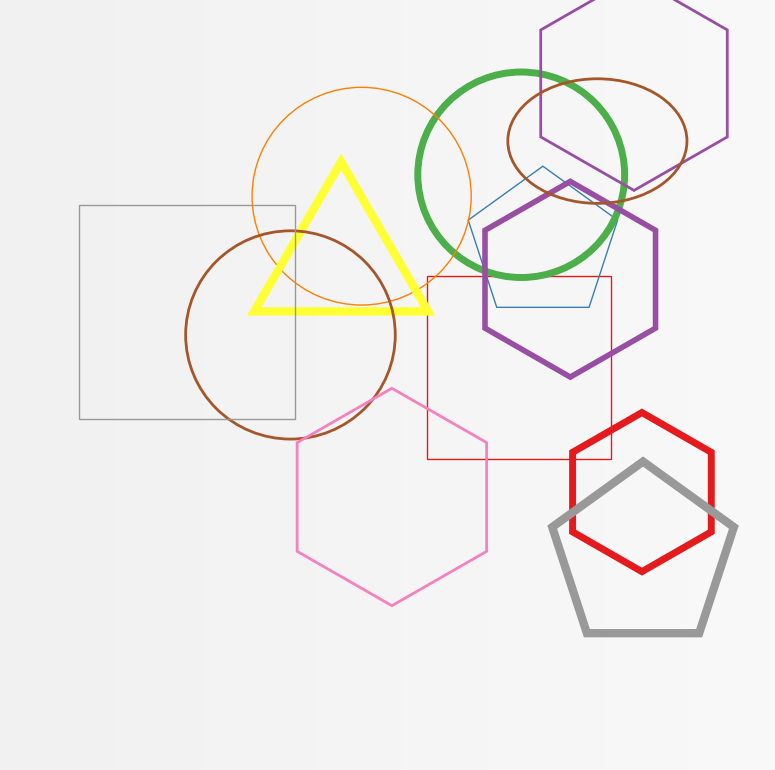[{"shape": "square", "thickness": 0.5, "radius": 0.59, "center": [0.67, 0.523]}, {"shape": "hexagon", "thickness": 2.5, "radius": 0.52, "center": [0.828, 0.361]}, {"shape": "pentagon", "thickness": 0.5, "radius": 0.51, "center": [0.701, 0.683]}, {"shape": "circle", "thickness": 2.5, "radius": 0.67, "center": [0.673, 0.773]}, {"shape": "hexagon", "thickness": 1, "radius": 0.69, "center": [0.818, 0.892]}, {"shape": "hexagon", "thickness": 2, "radius": 0.64, "center": [0.736, 0.637]}, {"shape": "circle", "thickness": 0.5, "radius": 0.71, "center": [0.467, 0.745]}, {"shape": "triangle", "thickness": 3, "radius": 0.65, "center": [0.44, 0.66]}, {"shape": "oval", "thickness": 1, "radius": 0.58, "center": [0.771, 0.817]}, {"shape": "circle", "thickness": 1, "radius": 0.68, "center": [0.375, 0.565]}, {"shape": "hexagon", "thickness": 1, "radius": 0.71, "center": [0.506, 0.355]}, {"shape": "square", "thickness": 0.5, "radius": 0.69, "center": [0.241, 0.595]}, {"shape": "pentagon", "thickness": 3, "radius": 0.62, "center": [0.83, 0.277]}]